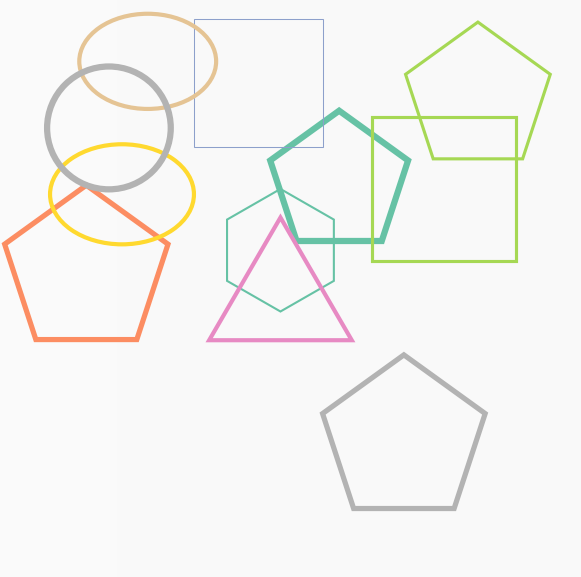[{"shape": "pentagon", "thickness": 3, "radius": 0.62, "center": [0.583, 0.683]}, {"shape": "hexagon", "thickness": 1, "radius": 0.53, "center": [0.483, 0.566]}, {"shape": "pentagon", "thickness": 2.5, "radius": 0.74, "center": [0.149, 0.531]}, {"shape": "square", "thickness": 0.5, "radius": 0.56, "center": [0.445, 0.855]}, {"shape": "triangle", "thickness": 2, "radius": 0.71, "center": [0.483, 0.481]}, {"shape": "pentagon", "thickness": 1.5, "radius": 0.65, "center": [0.822, 0.83]}, {"shape": "square", "thickness": 1.5, "radius": 0.62, "center": [0.764, 0.672]}, {"shape": "oval", "thickness": 2, "radius": 0.62, "center": [0.21, 0.663]}, {"shape": "oval", "thickness": 2, "radius": 0.59, "center": [0.254, 0.893]}, {"shape": "pentagon", "thickness": 2.5, "radius": 0.74, "center": [0.695, 0.238]}, {"shape": "circle", "thickness": 3, "radius": 0.53, "center": [0.187, 0.778]}]